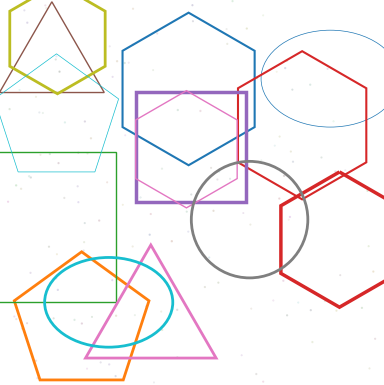[{"shape": "oval", "thickness": 0.5, "radius": 0.9, "center": [0.858, 0.796]}, {"shape": "hexagon", "thickness": 1.5, "radius": 0.99, "center": [0.49, 0.769]}, {"shape": "pentagon", "thickness": 2, "radius": 0.92, "center": [0.212, 0.162]}, {"shape": "square", "thickness": 1, "radius": 0.98, "center": [0.106, 0.41]}, {"shape": "hexagon", "thickness": 1.5, "radius": 0.96, "center": [0.785, 0.675]}, {"shape": "hexagon", "thickness": 2.5, "radius": 0.88, "center": [0.882, 0.378]}, {"shape": "square", "thickness": 2.5, "radius": 0.72, "center": [0.496, 0.618]}, {"shape": "triangle", "thickness": 1, "radius": 0.79, "center": [0.135, 0.838]}, {"shape": "triangle", "thickness": 2, "radius": 0.98, "center": [0.392, 0.168]}, {"shape": "hexagon", "thickness": 1, "radius": 0.76, "center": [0.484, 0.612]}, {"shape": "circle", "thickness": 2, "radius": 0.76, "center": [0.648, 0.43]}, {"shape": "hexagon", "thickness": 2, "radius": 0.72, "center": [0.149, 0.899]}, {"shape": "oval", "thickness": 2, "radius": 0.83, "center": [0.282, 0.215]}, {"shape": "pentagon", "thickness": 0.5, "radius": 0.85, "center": [0.147, 0.691]}]